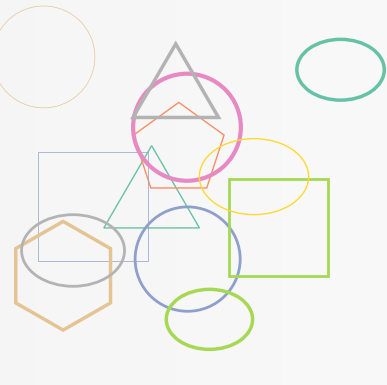[{"shape": "triangle", "thickness": 1, "radius": 0.71, "center": [0.391, 0.479]}, {"shape": "oval", "thickness": 2.5, "radius": 0.56, "center": [0.879, 0.819]}, {"shape": "pentagon", "thickness": 1, "radius": 0.61, "center": [0.461, 0.611]}, {"shape": "circle", "thickness": 2, "radius": 0.68, "center": [0.484, 0.327]}, {"shape": "square", "thickness": 0.5, "radius": 0.71, "center": [0.241, 0.464]}, {"shape": "circle", "thickness": 3, "radius": 0.7, "center": [0.483, 0.669]}, {"shape": "square", "thickness": 2, "radius": 0.63, "center": [0.719, 0.409]}, {"shape": "oval", "thickness": 2.5, "radius": 0.56, "center": [0.54, 0.17]}, {"shape": "oval", "thickness": 1, "radius": 0.71, "center": [0.655, 0.541]}, {"shape": "hexagon", "thickness": 2.5, "radius": 0.71, "center": [0.163, 0.284]}, {"shape": "circle", "thickness": 0.5, "radius": 0.66, "center": [0.113, 0.852]}, {"shape": "triangle", "thickness": 2.5, "radius": 0.64, "center": [0.454, 0.759]}, {"shape": "oval", "thickness": 2, "radius": 0.66, "center": [0.188, 0.349]}]